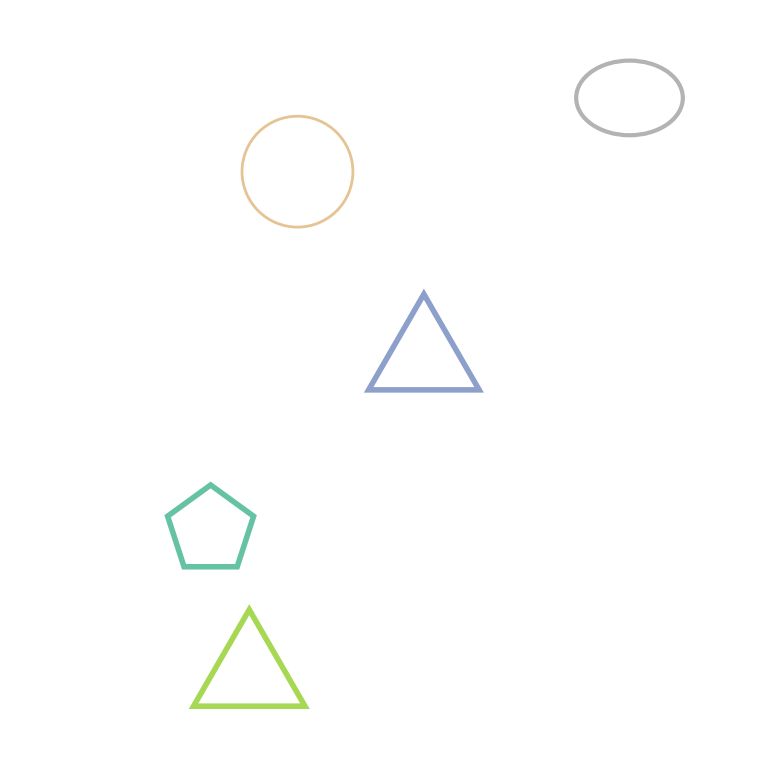[{"shape": "pentagon", "thickness": 2, "radius": 0.29, "center": [0.274, 0.311]}, {"shape": "triangle", "thickness": 2, "radius": 0.41, "center": [0.551, 0.535]}, {"shape": "triangle", "thickness": 2, "radius": 0.42, "center": [0.324, 0.125]}, {"shape": "circle", "thickness": 1, "radius": 0.36, "center": [0.386, 0.777]}, {"shape": "oval", "thickness": 1.5, "radius": 0.35, "center": [0.818, 0.873]}]